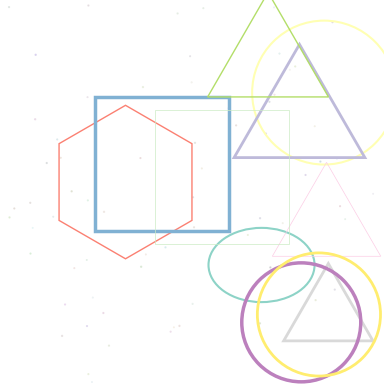[{"shape": "oval", "thickness": 1.5, "radius": 0.69, "center": [0.679, 0.312]}, {"shape": "circle", "thickness": 1.5, "radius": 0.93, "center": [0.842, 0.76]}, {"shape": "triangle", "thickness": 2, "radius": 0.98, "center": [0.778, 0.689]}, {"shape": "hexagon", "thickness": 1, "radius": 1.0, "center": [0.326, 0.527]}, {"shape": "square", "thickness": 2.5, "radius": 0.87, "center": [0.42, 0.574]}, {"shape": "triangle", "thickness": 1, "radius": 0.91, "center": [0.696, 0.839]}, {"shape": "triangle", "thickness": 0.5, "radius": 0.81, "center": [0.848, 0.416]}, {"shape": "triangle", "thickness": 2, "radius": 0.67, "center": [0.853, 0.182]}, {"shape": "circle", "thickness": 2.5, "radius": 0.77, "center": [0.783, 0.163]}, {"shape": "square", "thickness": 0.5, "radius": 0.87, "center": [0.578, 0.541]}, {"shape": "circle", "thickness": 2, "radius": 0.8, "center": [0.828, 0.183]}]